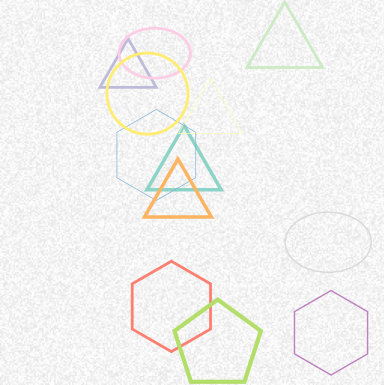[{"shape": "triangle", "thickness": 2.5, "radius": 0.56, "center": [0.478, 0.563]}, {"shape": "triangle", "thickness": 0.5, "radius": 0.48, "center": [0.547, 0.701]}, {"shape": "triangle", "thickness": 2, "radius": 0.42, "center": [0.333, 0.815]}, {"shape": "hexagon", "thickness": 2, "radius": 0.59, "center": [0.445, 0.204]}, {"shape": "hexagon", "thickness": 0.5, "radius": 0.59, "center": [0.406, 0.598]}, {"shape": "triangle", "thickness": 2.5, "radius": 0.5, "center": [0.462, 0.487]}, {"shape": "pentagon", "thickness": 3, "radius": 0.59, "center": [0.565, 0.104]}, {"shape": "oval", "thickness": 2, "radius": 0.46, "center": [0.402, 0.862]}, {"shape": "oval", "thickness": 1, "radius": 0.56, "center": [0.852, 0.371]}, {"shape": "hexagon", "thickness": 1, "radius": 0.55, "center": [0.86, 0.136]}, {"shape": "triangle", "thickness": 2, "radius": 0.57, "center": [0.74, 0.881]}, {"shape": "circle", "thickness": 2, "radius": 0.53, "center": [0.383, 0.757]}]